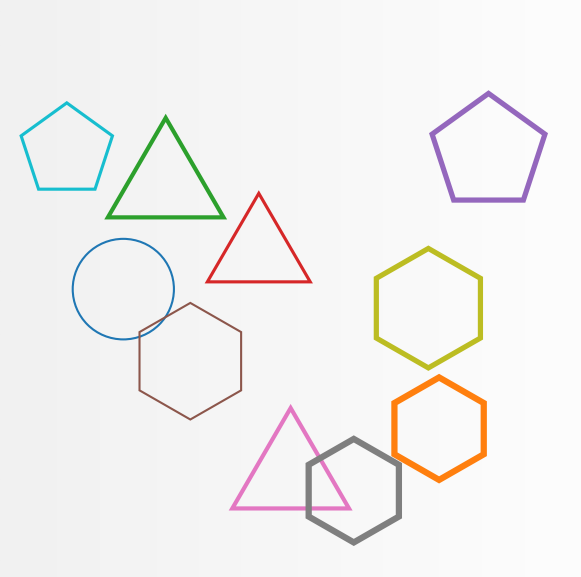[{"shape": "circle", "thickness": 1, "radius": 0.44, "center": [0.212, 0.498]}, {"shape": "hexagon", "thickness": 3, "radius": 0.44, "center": [0.755, 0.257]}, {"shape": "triangle", "thickness": 2, "radius": 0.57, "center": [0.285, 0.68]}, {"shape": "triangle", "thickness": 1.5, "radius": 0.51, "center": [0.445, 0.562]}, {"shape": "pentagon", "thickness": 2.5, "radius": 0.51, "center": [0.84, 0.735]}, {"shape": "hexagon", "thickness": 1, "radius": 0.5, "center": [0.327, 0.374]}, {"shape": "triangle", "thickness": 2, "radius": 0.58, "center": [0.5, 0.177]}, {"shape": "hexagon", "thickness": 3, "radius": 0.45, "center": [0.609, 0.149]}, {"shape": "hexagon", "thickness": 2.5, "radius": 0.52, "center": [0.737, 0.465]}, {"shape": "pentagon", "thickness": 1.5, "radius": 0.41, "center": [0.115, 0.738]}]